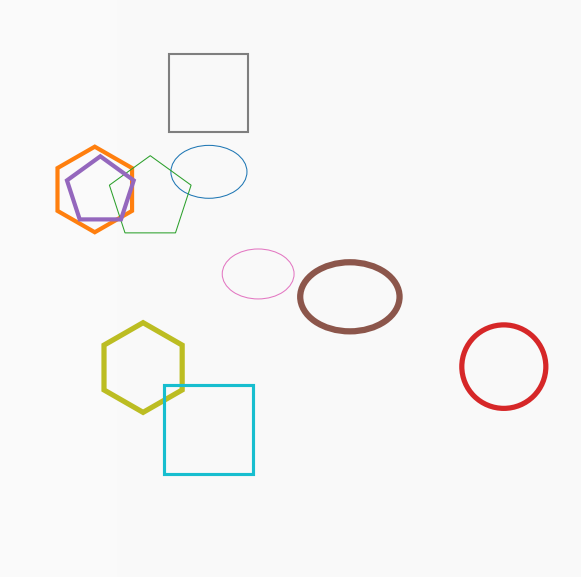[{"shape": "oval", "thickness": 0.5, "radius": 0.33, "center": [0.359, 0.702]}, {"shape": "hexagon", "thickness": 2, "radius": 0.37, "center": [0.163, 0.671]}, {"shape": "pentagon", "thickness": 0.5, "radius": 0.37, "center": [0.258, 0.656]}, {"shape": "circle", "thickness": 2.5, "radius": 0.36, "center": [0.867, 0.364]}, {"shape": "pentagon", "thickness": 2, "radius": 0.3, "center": [0.173, 0.668]}, {"shape": "oval", "thickness": 3, "radius": 0.43, "center": [0.602, 0.485]}, {"shape": "oval", "thickness": 0.5, "radius": 0.31, "center": [0.444, 0.525]}, {"shape": "square", "thickness": 1, "radius": 0.34, "center": [0.358, 0.838]}, {"shape": "hexagon", "thickness": 2.5, "radius": 0.39, "center": [0.246, 0.363]}, {"shape": "square", "thickness": 1.5, "radius": 0.38, "center": [0.359, 0.255]}]